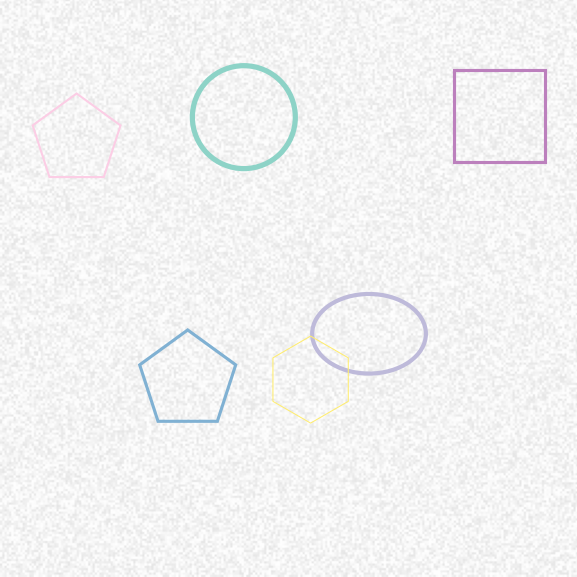[{"shape": "circle", "thickness": 2.5, "radius": 0.45, "center": [0.422, 0.796]}, {"shape": "oval", "thickness": 2, "radius": 0.49, "center": [0.639, 0.421]}, {"shape": "pentagon", "thickness": 1.5, "radius": 0.44, "center": [0.325, 0.34]}, {"shape": "pentagon", "thickness": 1, "radius": 0.4, "center": [0.133, 0.757]}, {"shape": "square", "thickness": 1.5, "radius": 0.4, "center": [0.865, 0.798]}, {"shape": "hexagon", "thickness": 0.5, "radius": 0.38, "center": [0.538, 0.342]}]